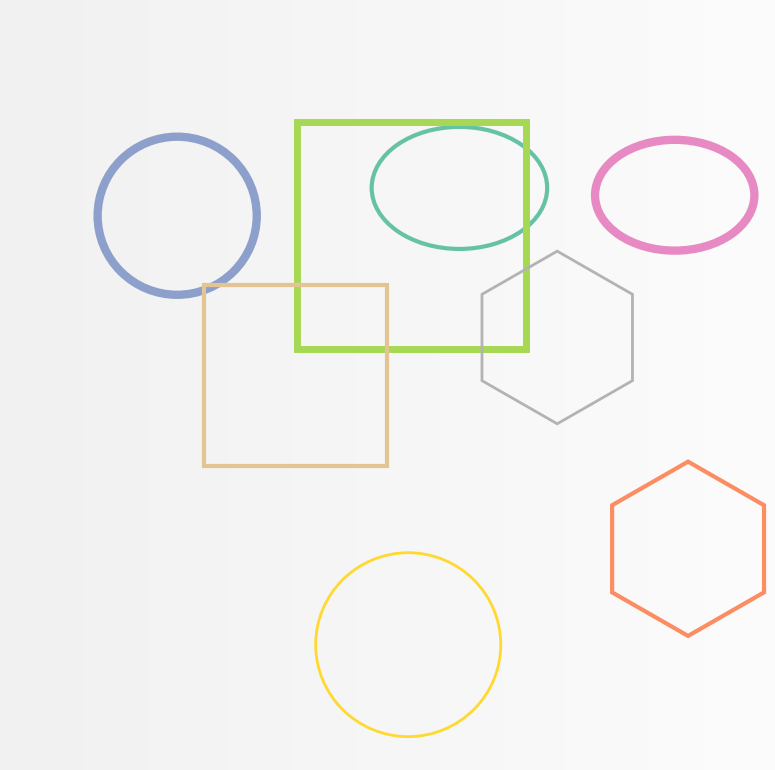[{"shape": "oval", "thickness": 1.5, "radius": 0.57, "center": [0.593, 0.756]}, {"shape": "hexagon", "thickness": 1.5, "radius": 0.57, "center": [0.888, 0.287]}, {"shape": "circle", "thickness": 3, "radius": 0.51, "center": [0.229, 0.72]}, {"shape": "oval", "thickness": 3, "radius": 0.51, "center": [0.871, 0.746]}, {"shape": "square", "thickness": 2.5, "radius": 0.74, "center": [0.531, 0.695]}, {"shape": "circle", "thickness": 1, "radius": 0.6, "center": [0.527, 0.163]}, {"shape": "square", "thickness": 1.5, "radius": 0.59, "center": [0.381, 0.513]}, {"shape": "hexagon", "thickness": 1, "radius": 0.56, "center": [0.719, 0.562]}]